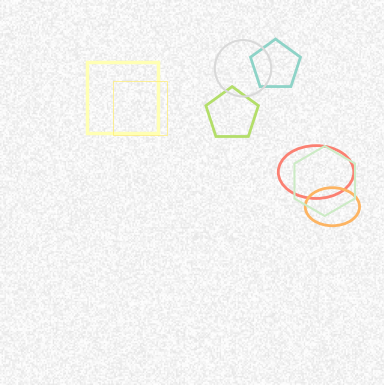[{"shape": "pentagon", "thickness": 2, "radius": 0.34, "center": [0.716, 0.83]}, {"shape": "square", "thickness": 2.5, "radius": 0.46, "center": [0.319, 0.746]}, {"shape": "oval", "thickness": 2, "radius": 0.49, "center": [0.821, 0.553]}, {"shape": "oval", "thickness": 2, "radius": 0.35, "center": [0.863, 0.463]}, {"shape": "pentagon", "thickness": 2, "radius": 0.36, "center": [0.603, 0.703]}, {"shape": "circle", "thickness": 1.5, "radius": 0.37, "center": [0.631, 0.823]}, {"shape": "hexagon", "thickness": 1.5, "radius": 0.45, "center": [0.843, 0.53]}, {"shape": "square", "thickness": 0.5, "radius": 0.35, "center": [0.364, 0.719]}]